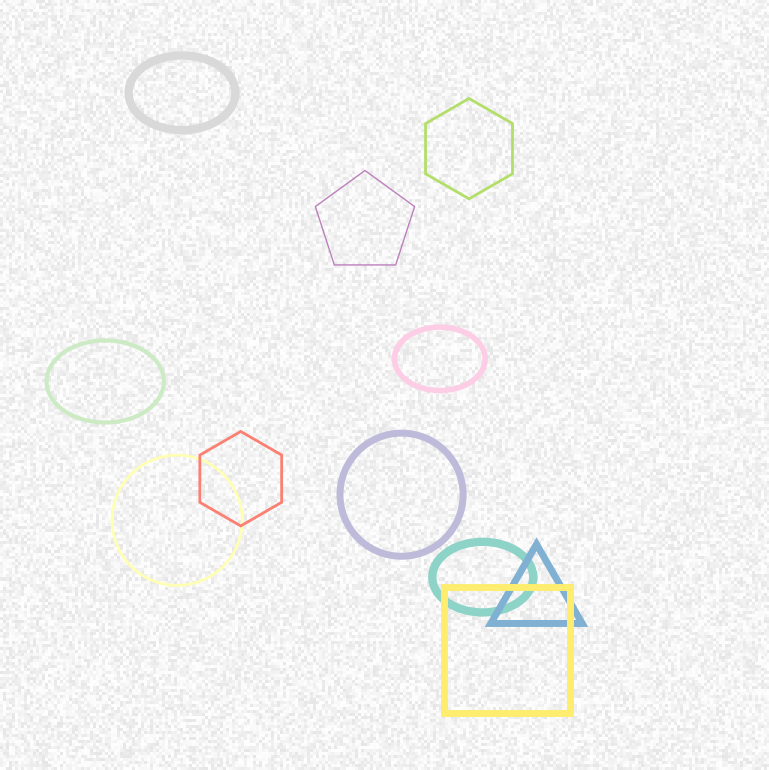[{"shape": "oval", "thickness": 3, "radius": 0.33, "center": [0.627, 0.25]}, {"shape": "circle", "thickness": 1, "radius": 0.42, "center": [0.23, 0.324]}, {"shape": "circle", "thickness": 2.5, "radius": 0.4, "center": [0.522, 0.358]}, {"shape": "hexagon", "thickness": 1, "radius": 0.31, "center": [0.313, 0.378]}, {"shape": "triangle", "thickness": 2.5, "radius": 0.34, "center": [0.697, 0.225]}, {"shape": "hexagon", "thickness": 1, "radius": 0.33, "center": [0.609, 0.807]}, {"shape": "oval", "thickness": 2, "radius": 0.29, "center": [0.571, 0.534]}, {"shape": "oval", "thickness": 3, "radius": 0.35, "center": [0.236, 0.88]}, {"shape": "pentagon", "thickness": 0.5, "radius": 0.34, "center": [0.474, 0.711]}, {"shape": "oval", "thickness": 1.5, "radius": 0.38, "center": [0.137, 0.505]}, {"shape": "square", "thickness": 2.5, "radius": 0.41, "center": [0.659, 0.156]}]